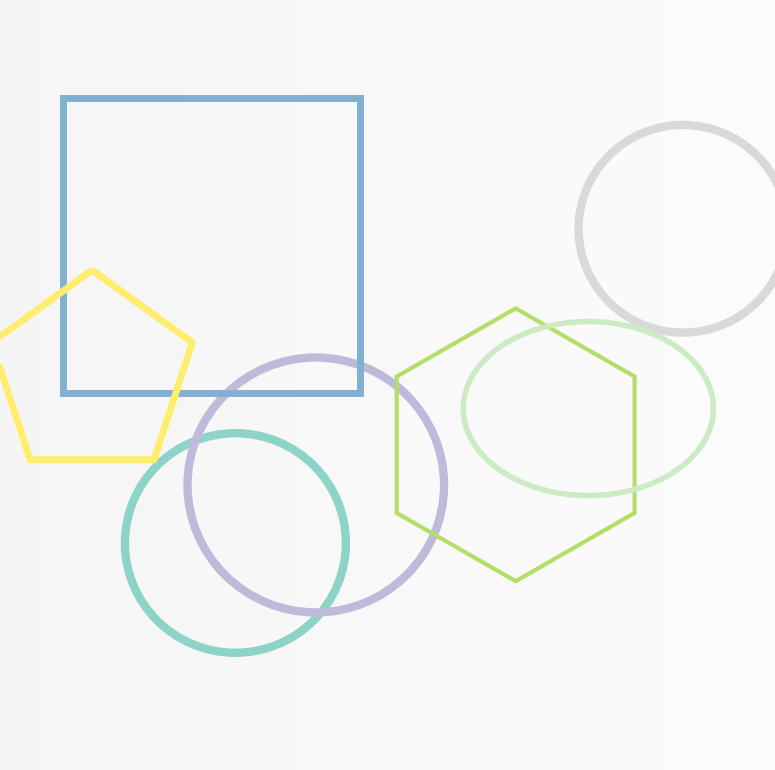[{"shape": "circle", "thickness": 3, "radius": 0.71, "center": [0.304, 0.295]}, {"shape": "circle", "thickness": 3, "radius": 0.83, "center": [0.407, 0.37]}, {"shape": "square", "thickness": 2.5, "radius": 0.96, "center": [0.273, 0.681]}, {"shape": "hexagon", "thickness": 1.5, "radius": 0.89, "center": [0.665, 0.422]}, {"shape": "circle", "thickness": 3, "radius": 0.67, "center": [0.881, 0.703]}, {"shape": "oval", "thickness": 2, "radius": 0.81, "center": [0.759, 0.469]}, {"shape": "pentagon", "thickness": 2.5, "radius": 0.68, "center": [0.119, 0.513]}]